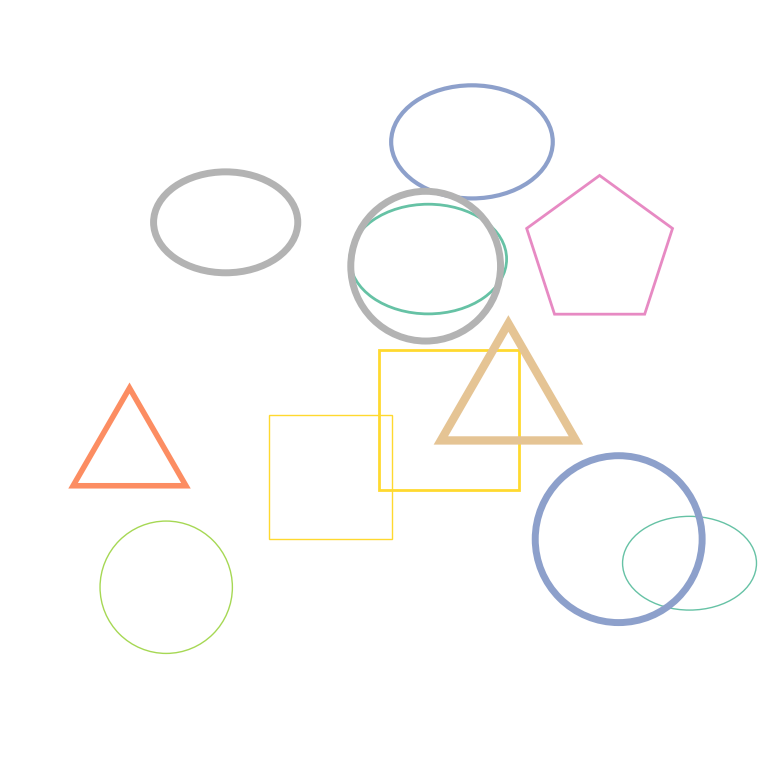[{"shape": "oval", "thickness": 0.5, "radius": 0.43, "center": [0.895, 0.269]}, {"shape": "oval", "thickness": 1, "radius": 0.51, "center": [0.556, 0.664]}, {"shape": "triangle", "thickness": 2, "radius": 0.42, "center": [0.168, 0.411]}, {"shape": "oval", "thickness": 1.5, "radius": 0.52, "center": [0.613, 0.816]}, {"shape": "circle", "thickness": 2.5, "radius": 0.54, "center": [0.803, 0.3]}, {"shape": "pentagon", "thickness": 1, "radius": 0.5, "center": [0.779, 0.673]}, {"shape": "circle", "thickness": 0.5, "radius": 0.43, "center": [0.216, 0.237]}, {"shape": "square", "thickness": 1, "radius": 0.46, "center": [0.583, 0.455]}, {"shape": "square", "thickness": 0.5, "radius": 0.4, "center": [0.429, 0.381]}, {"shape": "triangle", "thickness": 3, "radius": 0.51, "center": [0.66, 0.479]}, {"shape": "oval", "thickness": 2.5, "radius": 0.47, "center": [0.293, 0.711]}, {"shape": "circle", "thickness": 2.5, "radius": 0.49, "center": [0.553, 0.654]}]